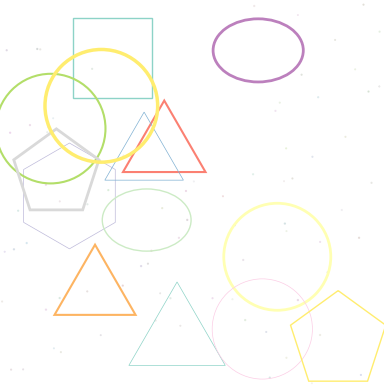[{"shape": "square", "thickness": 1, "radius": 0.52, "center": [0.293, 0.849]}, {"shape": "triangle", "thickness": 0.5, "radius": 0.72, "center": [0.46, 0.123]}, {"shape": "circle", "thickness": 2, "radius": 0.69, "center": [0.72, 0.333]}, {"shape": "hexagon", "thickness": 0.5, "radius": 0.69, "center": [0.18, 0.491]}, {"shape": "triangle", "thickness": 1.5, "radius": 0.62, "center": [0.427, 0.615]}, {"shape": "triangle", "thickness": 0.5, "radius": 0.59, "center": [0.374, 0.591]}, {"shape": "triangle", "thickness": 1.5, "radius": 0.61, "center": [0.247, 0.243]}, {"shape": "circle", "thickness": 1.5, "radius": 0.71, "center": [0.132, 0.666]}, {"shape": "circle", "thickness": 0.5, "radius": 0.65, "center": [0.681, 0.146]}, {"shape": "pentagon", "thickness": 2, "radius": 0.58, "center": [0.146, 0.549]}, {"shape": "oval", "thickness": 2, "radius": 0.59, "center": [0.671, 0.869]}, {"shape": "oval", "thickness": 1, "radius": 0.58, "center": [0.381, 0.428]}, {"shape": "circle", "thickness": 2.5, "radius": 0.73, "center": [0.263, 0.725]}, {"shape": "pentagon", "thickness": 1, "radius": 0.65, "center": [0.878, 0.115]}]